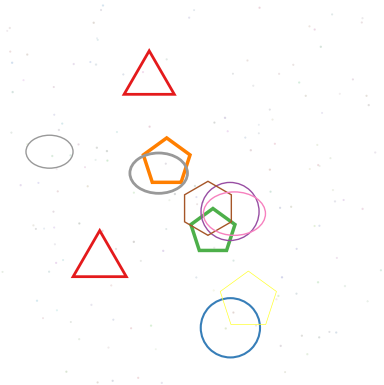[{"shape": "triangle", "thickness": 2, "radius": 0.4, "center": [0.259, 0.321]}, {"shape": "triangle", "thickness": 2, "radius": 0.38, "center": [0.388, 0.793]}, {"shape": "circle", "thickness": 1.5, "radius": 0.38, "center": [0.598, 0.149]}, {"shape": "pentagon", "thickness": 2.5, "radius": 0.3, "center": [0.553, 0.398]}, {"shape": "circle", "thickness": 1, "radius": 0.38, "center": [0.598, 0.451]}, {"shape": "pentagon", "thickness": 2.5, "radius": 0.32, "center": [0.433, 0.578]}, {"shape": "pentagon", "thickness": 0.5, "radius": 0.38, "center": [0.645, 0.219]}, {"shape": "hexagon", "thickness": 1, "radius": 0.35, "center": [0.54, 0.459]}, {"shape": "oval", "thickness": 1, "radius": 0.4, "center": [0.609, 0.445]}, {"shape": "oval", "thickness": 1, "radius": 0.31, "center": [0.129, 0.606]}, {"shape": "oval", "thickness": 2, "radius": 0.37, "center": [0.412, 0.55]}]